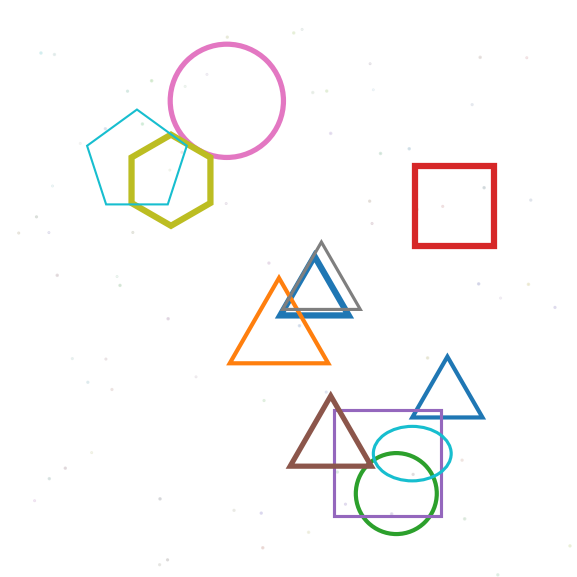[{"shape": "triangle", "thickness": 2, "radius": 0.35, "center": [0.775, 0.311]}, {"shape": "triangle", "thickness": 3, "radius": 0.34, "center": [0.545, 0.487]}, {"shape": "triangle", "thickness": 2, "radius": 0.49, "center": [0.483, 0.419]}, {"shape": "circle", "thickness": 2, "radius": 0.35, "center": [0.686, 0.144]}, {"shape": "square", "thickness": 3, "radius": 0.34, "center": [0.787, 0.642]}, {"shape": "square", "thickness": 1.5, "radius": 0.46, "center": [0.671, 0.197]}, {"shape": "triangle", "thickness": 2.5, "radius": 0.41, "center": [0.573, 0.232]}, {"shape": "circle", "thickness": 2.5, "radius": 0.49, "center": [0.393, 0.825]}, {"shape": "triangle", "thickness": 1.5, "radius": 0.39, "center": [0.557, 0.502]}, {"shape": "hexagon", "thickness": 3, "radius": 0.39, "center": [0.296, 0.687]}, {"shape": "pentagon", "thickness": 1, "radius": 0.45, "center": [0.237, 0.719]}, {"shape": "oval", "thickness": 1.5, "radius": 0.34, "center": [0.714, 0.214]}]